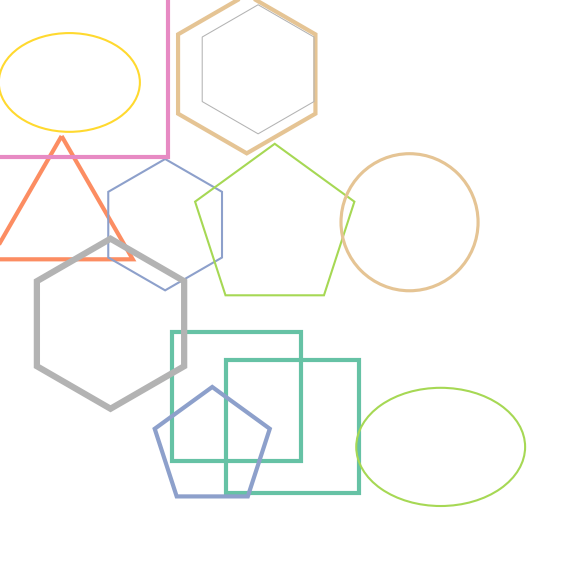[{"shape": "square", "thickness": 2, "radius": 0.58, "center": [0.507, 0.261]}, {"shape": "square", "thickness": 2, "radius": 0.56, "center": [0.41, 0.313]}, {"shape": "triangle", "thickness": 2, "radius": 0.71, "center": [0.107, 0.621]}, {"shape": "hexagon", "thickness": 1, "radius": 0.57, "center": [0.286, 0.61]}, {"shape": "pentagon", "thickness": 2, "radius": 0.52, "center": [0.368, 0.224]}, {"shape": "square", "thickness": 2, "radius": 0.74, "center": [0.142, 0.876]}, {"shape": "oval", "thickness": 1, "radius": 0.73, "center": [0.763, 0.225]}, {"shape": "pentagon", "thickness": 1, "radius": 0.73, "center": [0.476, 0.605]}, {"shape": "oval", "thickness": 1, "radius": 0.61, "center": [0.12, 0.856]}, {"shape": "circle", "thickness": 1.5, "radius": 0.59, "center": [0.709, 0.614]}, {"shape": "hexagon", "thickness": 2, "radius": 0.69, "center": [0.427, 0.871]}, {"shape": "hexagon", "thickness": 3, "radius": 0.74, "center": [0.191, 0.439]}, {"shape": "hexagon", "thickness": 0.5, "radius": 0.56, "center": [0.447, 0.879]}]